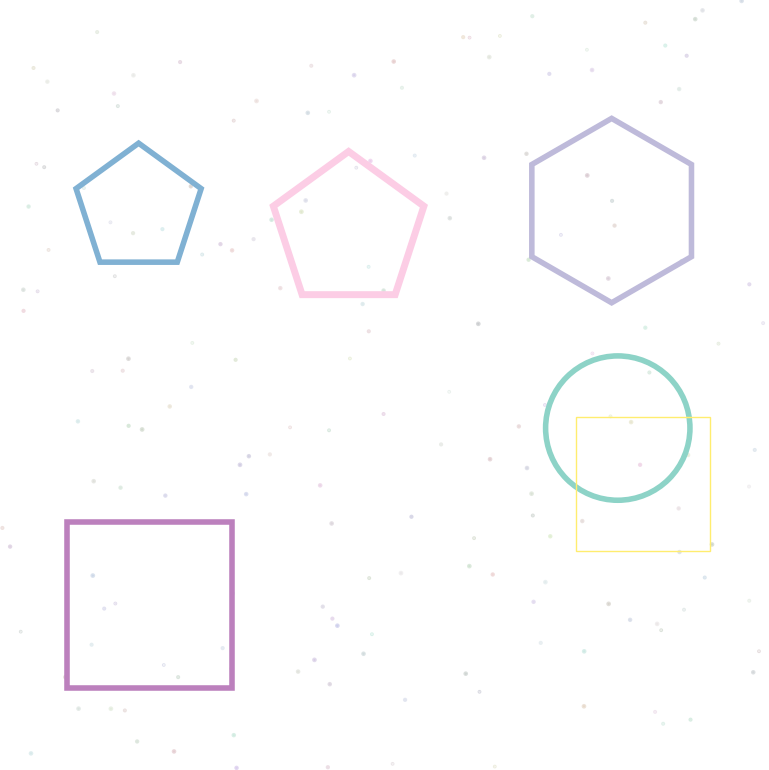[{"shape": "circle", "thickness": 2, "radius": 0.47, "center": [0.802, 0.444]}, {"shape": "hexagon", "thickness": 2, "radius": 0.6, "center": [0.794, 0.727]}, {"shape": "pentagon", "thickness": 2, "radius": 0.43, "center": [0.18, 0.729]}, {"shape": "pentagon", "thickness": 2.5, "radius": 0.51, "center": [0.453, 0.7]}, {"shape": "square", "thickness": 2, "radius": 0.54, "center": [0.194, 0.214]}, {"shape": "square", "thickness": 0.5, "radius": 0.43, "center": [0.835, 0.371]}]